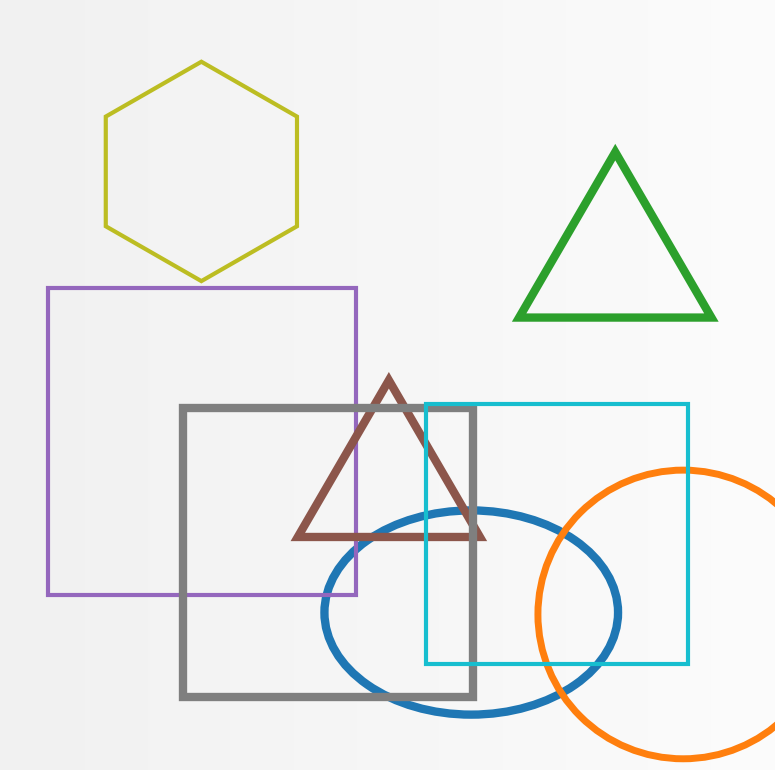[{"shape": "oval", "thickness": 3, "radius": 0.95, "center": [0.608, 0.205]}, {"shape": "circle", "thickness": 2.5, "radius": 0.94, "center": [0.882, 0.202]}, {"shape": "triangle", "thickness": 3, "radius": 0.72, "center": [0.794, 0.659]}, {"shape": "square", "thickness": 1.5, "radius": 1.0, "center": [0.261, 0.426]}, {"shape": "triangle", "thickness": 3, "radius": 0.68, "center": [0.502, 0.37]}, {"shape": "square", "thickness": 3, "radius": 0.94, "center": [0.424, 0.283]}, {"shape": "hexagon", "thickness": 1.5, "radius": 0.71, "center": [0.26, 0.777]}, {"shape": "square", "thickness": 1.5, "radius": 0.84, "center": [0.719, 0.306]}]